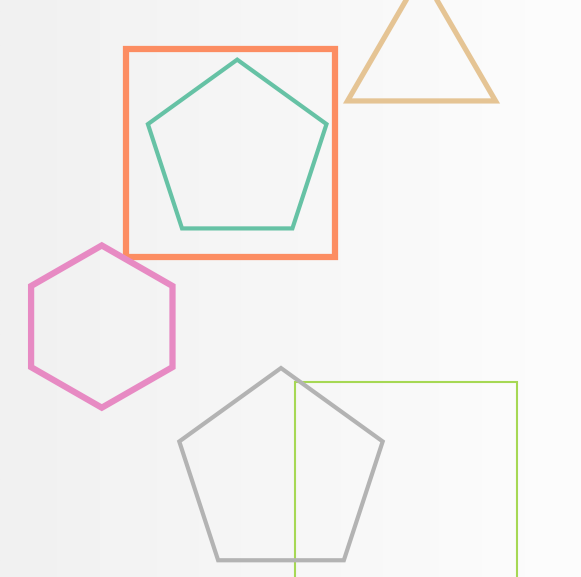[{"shape": "pentagon", "thickness": 2, "radius": 0.81, "center": [0.408, 0.734]}, {"shape": "square", "thickness": 3, "radius": 0.9, "center": [0.396, 0.734]}, {"shape": "hexagon", "thickness": 3, "radius": 0.7, "center": [0.175, 0.434]}, {"shape": "square", "thickness": 1, "radius": 0.95, "center": [0.698, 0.146]}, {"shape": "triangle", "thickness": 2.5, "radius": 0.74, "center": [0.725, 0.898]}, {"shape": "pentagon", "thickness": 2, "radius": 0.92, "center": [0.483, 0.178]}]